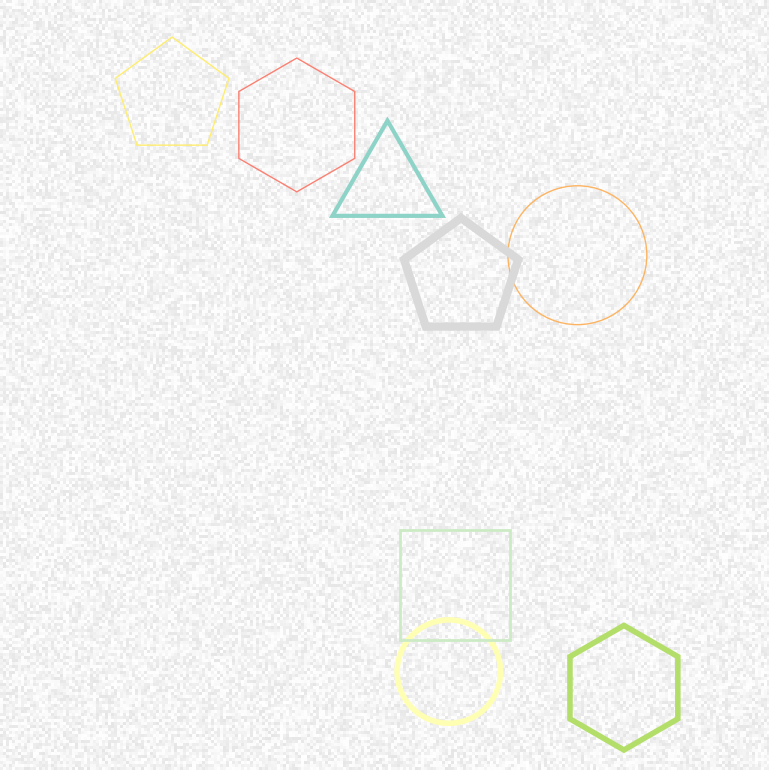[{"shape": "triangle", "thickness": 1.5, "radius": 0.41, "center": [0.503, 0.761]}, {"shape": "circle", "thickness": 2, "radius": 0.34, "center": [0.583, 0.128]}, {"shape": "hexagon", "thickness": 0.5, "radius": 0.43, "center": [0.385, 0.838]}, {"shape": "circle", "thickness": 0.5, "radius": 0.45, "center": [0.75, 0.669]}, {"shape": "hexagon", "thickness": 2, "radius": 0.4, "center": [0.81, 0.107]}, {"shape": "pentagon", "thickness": 3, "radius": 0.39, "center": [0.599, 0.639]}, {"shape": "square", "thickness": 1, "radius": 0.36, "center": [0.591, 0.24]}, {"shape": "pentagon", "thickness": 0.5, "radius": 0.39, "center": [0.223, 0.874]}]